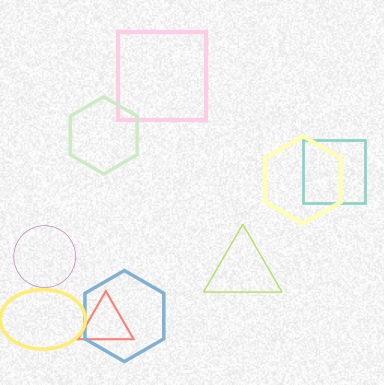[{"shape": "square", "thickness": 2, "radius": 0.41, "center": [0.867, 0.554]}, {"shape": "hexagon", "thickness": 3, "radius": 0.57, "center": [0.787, 0.533]}, {"shape": "triangle", "thickness": 1.5, "radius": 0.42, "center": [0.275, 0.161]}, {"shape": "hexagon", "thickness": 2.5, "radius": 0.59, "center": [0.323, 0.179]}, {"shape": "triangle", "thickness": 1, "radius": 0.59, "center": [0.631, 0.3]}, {"shape": "square", "thickness": 3, "radius": 0.57, "center": [0.42, 0.803]}, {"shape": "circle", "thickness": 0.5, "radius": 0.4, "center": [0.116, 0.333]}, {"shape": "hexagon", "thickness": 2.5, "radius": 0.5, "center": [0.269, 0.648]}, {"shape": "oval", "thickness": 2.5, "radius": 0.55, "center": [0.111, 0.171]}]